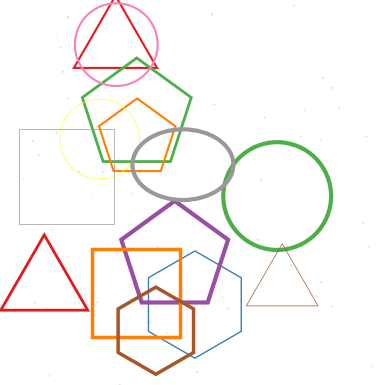[{"shape": "triangle", "thickness": 1.5, "radius": 0.62, "center": [0.3, 0.886]}, {"shape": "triangle", "thickness": 2, "radius": 0.65, "center": [0.115, 0.26]}, {"shape": "hexagon", "thickness": 1, "radius": 0.7, "center": [0.506, 0.209]}, {"shape": "circle", "thickness": 3, "radius": 0.7, "center": [0.72, 0.491]}, {"shape": "pentagon", "thickness": 2, "radius": 0.74, "center": [0.355, 0.701]}, {"shape": "pentagon", "thickness": 3, "radius": 0.73, "center": [0.454, 0.332]}, {"shape": "square", "thickness": 2.5, "radius": 0.57, "center": [0.354, 0.239]}, {"shape": "pentagon", "thickness": 1.5, "radius": 0.52, "center": [0.356, 0.64]}, {"shape": "circle", "thickness": 0.5, "radius": 0.52, "center": [0.259, 0.639]}, {"shape": "triangle", "thickness": 0.5, "radius": 0.54, "center": [0.733, 0.259]}, {"shape": "hexagon", "thickness": 2.5, "radius": 0.57, "center": [0.405, 0.141]}, {"shape": "circle", "thickness": 1.5, "radius": 0.54, "center": [0.302, 0.884]}, {"shape": "square", "thickness": 0.5, "radius": 0.62, "center": [0.171, 0.541]}, {"shape": "oval", "thickness": 3, "radius": 0.66, "center": [0.475, 0.572]}]